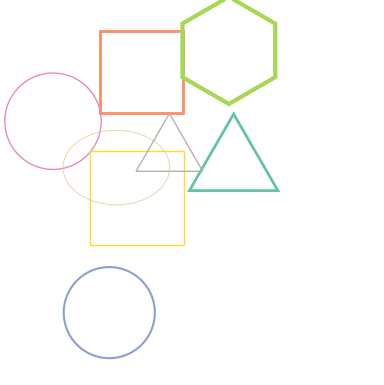[{"shape": "triangle", "thickness": 2, "radius": 0.66, "center": [0.607, 0.571]}, {"shape": "square", "thickness": 2, "radius": 0.53, "center": [0.367, 0.814]}, {"shape": "circle", "thickness": 1.5, "radius": 0.59, "center": [0.284, 0.188]}, {"shape": "circle", "thickness": 1, "radius": 0.63, "center": [0.138, 0.685]}, {"shape": "hexagon", "thickness": 3, "radius": 0.7, "center": [0.594, 0.869]}, {"shape": "square", "thickness": 1, "radius": 0.61, "center": [0.356, 0.486]}, {"shape": "oval", "thickness": 0.5, "radius": 0.69, "center": [0.302, 0.565]}, {"shape": "triangle", "thickness": 1, "radius": 0.5, "center": [0.44, 0.605]}]